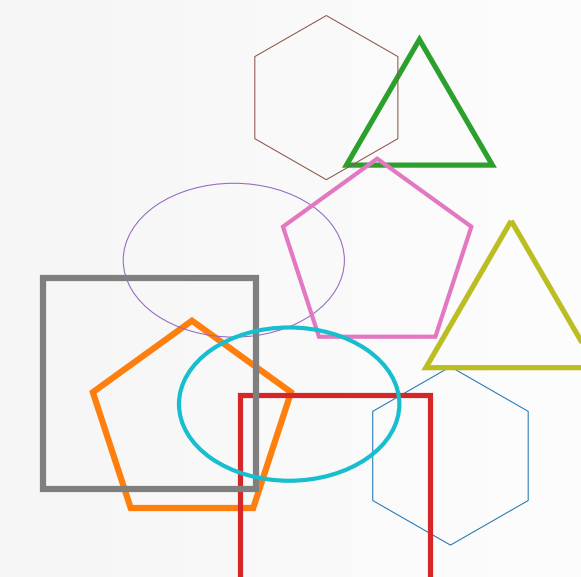[{"shape": "hexagon", "thickness": 0.5, "radius": 0.77, "center": [0.775, 0.21]}, {"shape": "pentagon", "thickness": 3, "radius": 0.9, "center": [0.33, 0.265]}, {"shape": "triangle", "thickness": 2.5, "radius": 0.72, "center": [0.722, 0.786]}, {"shape": "square", "thickness": 2.5, "radius": 0.82, "center": [0.576, 0.152]}, {"shape": "oval", "thickness": 0.5, "radius": 0.95, "center": [0.402, 0.549]}, {"shape": "hexagon", "thickness": 0.5, "radius": 0.71, "center": [0.561, 0.83]}, {"shape": "pentagon", "thickness": 2, "radius": 0.85, "center": [0.649, 0.554]}, {"shape": "square", "thickness": 3, "radius": 0.91, "center": [0.258, 0.335]}, {"shape": "triangle", "thickness": 2.5, "radius": 0.85, "center": [0.88, 0.447]}, {"shape": "oval", "thickness": 2, "radius": 0.95, "center": [0.497, 0.299]}]